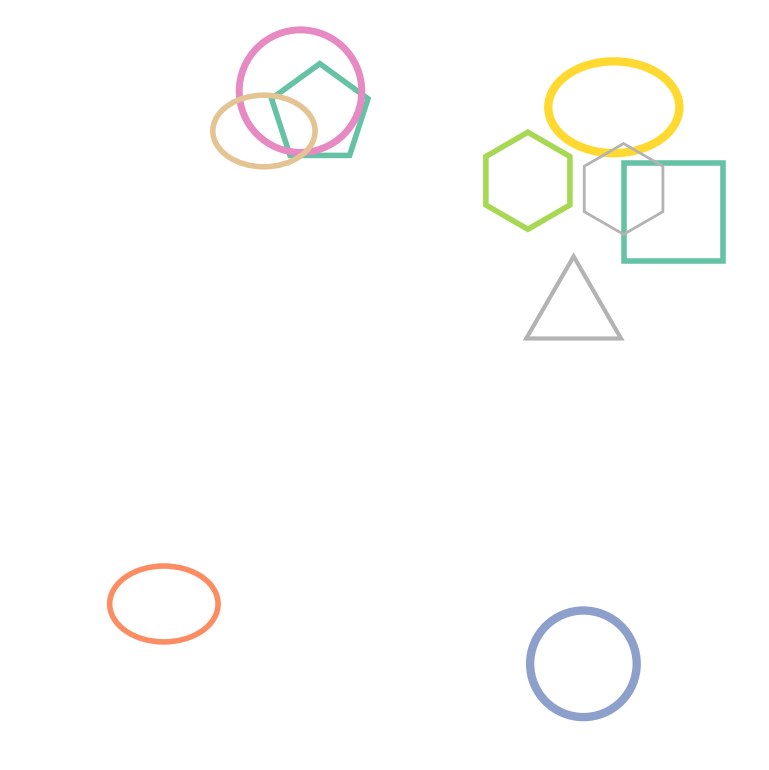[{"shape": "square", "thickness": 2, "radius": 0.32, "center": [0.875, 0.725]}, {"shape": "pentagon", "thickness": 2, "radius": 0.33, "center": [0.415, 0.851]}, {"shape": "oval", "thickness": 2, "radius": 0.35, "center": [0.213, 0.216]}, {"shape": "circle", "thickness": 3, "radius": 0.35, "center": [0.758, 0.138]}, {"shape": "circle", "thickness": 2.5, "radius": 0.4, "center": [0.39, 0.882]}, {"shape": "hexagon", "thickness": 2, "radius": 0.32, "center": [0.686, 0.765]}, {"shape": "oval", "thickness": 3, "radius": 0.43, "center": [0.797, 0.861]}, {"shape": "oval", "thickness": 2, "radius": 0.33, "center": [0.343, 0.83]}, {"shape": "hexagon", "thickness": 1, "radius": 0.29, "center": [0.81, 0.755]}, {"shape": "triangle", "thickness": 1.5, "radius": 0.36, "center": [0.745, 0.596]}]